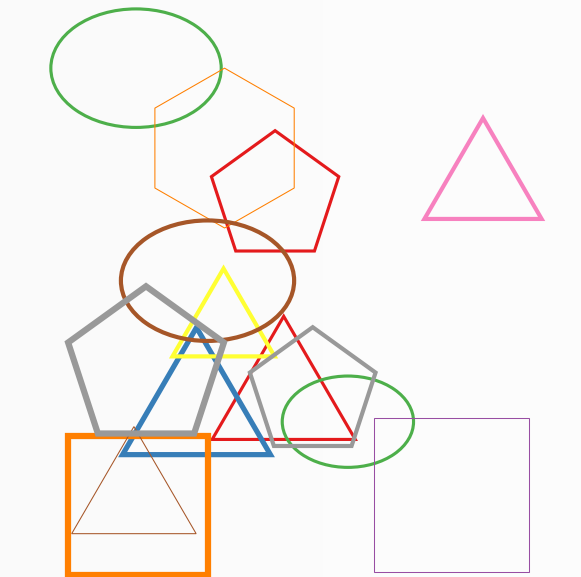[{"shape": "pentagon", "thickness": 1.5, "radius": 0.58, "center": [0.473, 0.658]}, {"shape": "triangle", "thickness": 1.5, "radius": 0.71, "center": [0.488, 0.309]}, {"shape": "triangle", "thickness": 2.5, "radius": 0.73, "center": [0.338, 0.285]}, {"shape": "oval", "thickness": 1.5, "radius": 0.56, "center": [0.599, 0.269]}, {"shape": "oval", "thickness": 1.5, "radius": 0.73, "center": [0.234, 0.881]}, {"shape": "square", "thickness": 0.5, "radius": 0.67, "center": [0.777, 0.142]}, {"shape": "hexagon", "thickness": 0.5, "radius": 0.69, "center": [0.386, 0.743]}, {"shape": "square", "thickness": 3, "radius": 0.6, "center": [0.237, 0.124]}, {"shape": "triangle", "thickness": 2, "radius": 0.51, "center": [0.385, 0.433]}, {"shape": "triangle", "thickness": 0.5, "radius": 0.62, "center": [0.23, 0.137]}, {"shape": "oval", "thickness": 2, "radius": 0.75, "center": [0.357, 0.513]}, {"shape": "triangle", "thickness": 2, "radius": 0.58, "center": [0.831, 0.678]}, {"shape": "pentagon", "thickness": 3, "radius": 0.7, "center": [0.251, 0.362]}, {"shape": "pentagon", "thickness": 2, "radius": 0.57, "center": [0.538, 0.319]}]